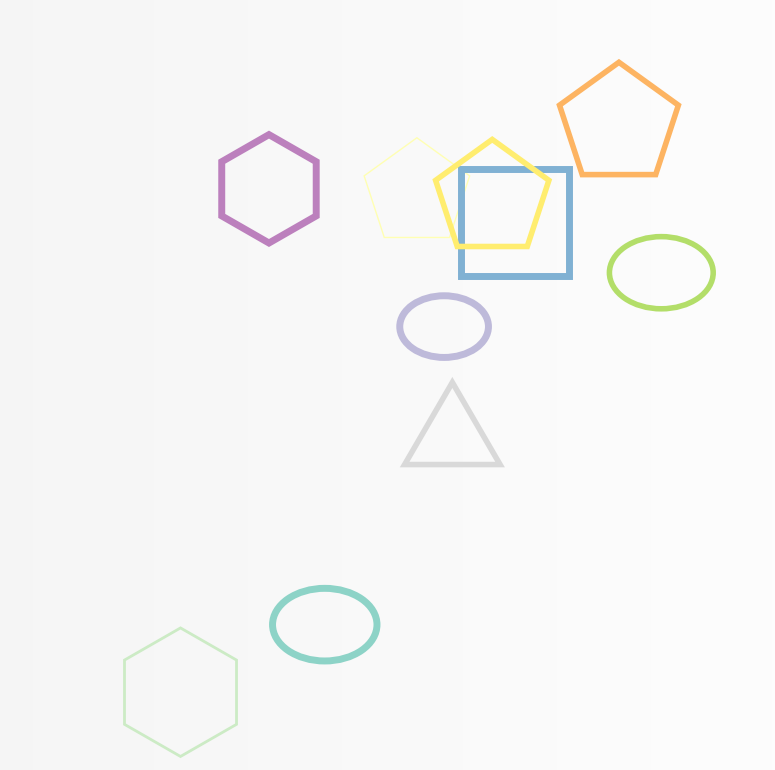[{"shape": "oval", "thickness": 2.5, "radius": 0.34, "center": [0.419, 0.189]}, {"shape": "pentagon", "thickness": 0.5, "radius": 0.36, "center": [0.538, 0.75]}, {"shape": "oval", "thickness": 2.5, "radius": 0.29, "center": [0.573, 0.576]}, {"shape": "square", "thickness": 2.5, "radius": 0.35, "center": [0.665, 0.71]}, {"shape": "pentagon", "thickness": 2, "radius": 0.4, "center": [0.799, 0.838]}, {"shape": "oval", "thickness": 2, "radius": 0.33, "center": [0.853, 0.646]}, {"shape": "triangle", "thickness": 2, "radius": 0.36, "center": [0.584, 0.432]}, {"shape": "hexagon", "thickness": 2.5, "radius": 0.35, "center": [0.347, 0.755]}, {"shape": "hexagon", "thickness": 1, "radius": 0.42, "center": [0.233, 0.101]}, {"shape": "pentagon", "thickness": 2, "radius": 0.38, "center": [0.635, 0.742]}]